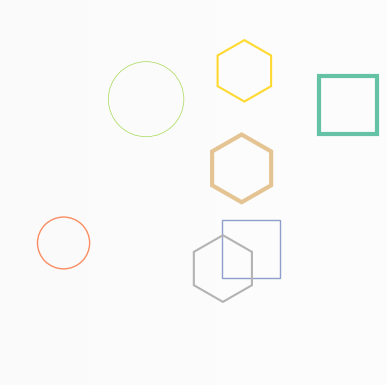[{"shape": "square", "thickness": 3, "radius": 0.37, "center": [0.899, 0.727]}, {"shape": "circle", "thickness": 1, "radius": 0.34, "center": [0.164, 0.369]}, {"shape": "square", "thickness": 1, "radius": 0.38, "center": [0.648, 0.354]}, {"shape": "circle", "thickness": 0.5, "radius": 0.49, "center": [0.377, 0.742]}, {"shape": "hexagon", "thickness": 1.5, "radius": 0.4, "center": [0.631, 0.816]}, {"shape": "hexagon", "thickness": 3, "radius": 0.44, "center": [0.624, 0.563]}, {"shape": "hexagon", "thickness": 1.5, "radius": 0.43, "center": [0.575, 0.302]}]